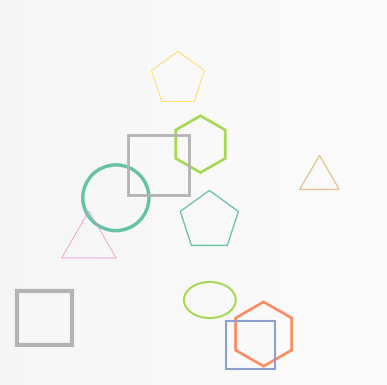[{"shape": "circle", "thickness": 2.5, "radius": 0.43, "center": [0.299, 0.486]}, {"shape": "pentagon", "thickness": 1, "radius": 0.39, "center": [0.54, 0.426]}, {"shape": "hexagon", "thickness": 2, "radius": 0.42, "center": [0.68, 0.132]}, {"shape": "square", "thickness": 1.5, "radius": 0.31, "center": [0.647, 0.103]}, {"shape": "triangle", "thickness": 0.5, "radius": 0.41, "center": [0.23, 0.371]}, {"shape": "oval", "thickness": 1.5, "radius": 0.33, "center": [0.542, 0.221]}, {"shape": "hexagon", "thickness": 2, "radius": 0.37, "center": [0.517, 0.625]}, {"shape": "pentagon", "thickness": 0.5, "radius": 0.36, "center": [0.459, 0.795]}, {"shape": "triangle", "thickness": 1, "radius": 0.29, "center": [0.824, 0.537]}, {"shape": "square", "thickness": 2, "radius": 0.39, "center": [0.409, 0.571]}, {"shape": "square", "thickness": 3, "radius": 0.35, "center": [0.114, 0.174]}]